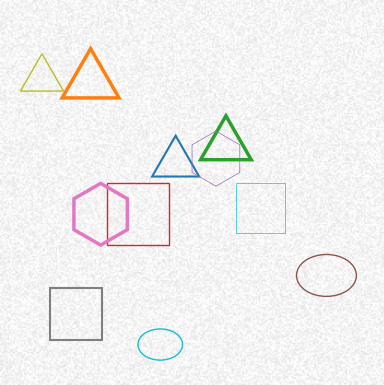[{"shape": "triangle", "thickness": 1.5, "radius": 0.35, "center": [0.456, 0.577]}, {"shape": "triangle", "thickness": 2.5, "radius": 0.43, "center": [0.235, 0.788]}, {"shape": "triangle", "thickness": 2.5, "radius": 0.38, "center": [0.587, 0.623]}, {"shape": "square", "thickness": 1, "radius": 0.4, "center": [0.359, 0.444]}, {"shape": "hexagon", "thickness": 0.5, "radius": 0.36, "center": [0.561, 0.588]}, {"shape": "oval", "thickness": 1, "radius": 0.39, "center": [0.848, 0.285]}, {"shape": "hexagon", "thickness": 2.5, "radius": 0.4, "center": [0.261, 0.444]}, {"shape": "square", "thickness": 1.5, "radius": 0.34, "center": [0.198, 0.185]}, {"shape": "triangle", "thickness": 1, "radius": 0.32, "center": [0.109, 0.796]}, {"shape": "oval", "thickness": 1, "radius": 0.29, "center": [0.416, 0.105]}, {"shape": "square", "thickness": 0.5, "radius": 0.32, "center": [0.677, 0.46]}]